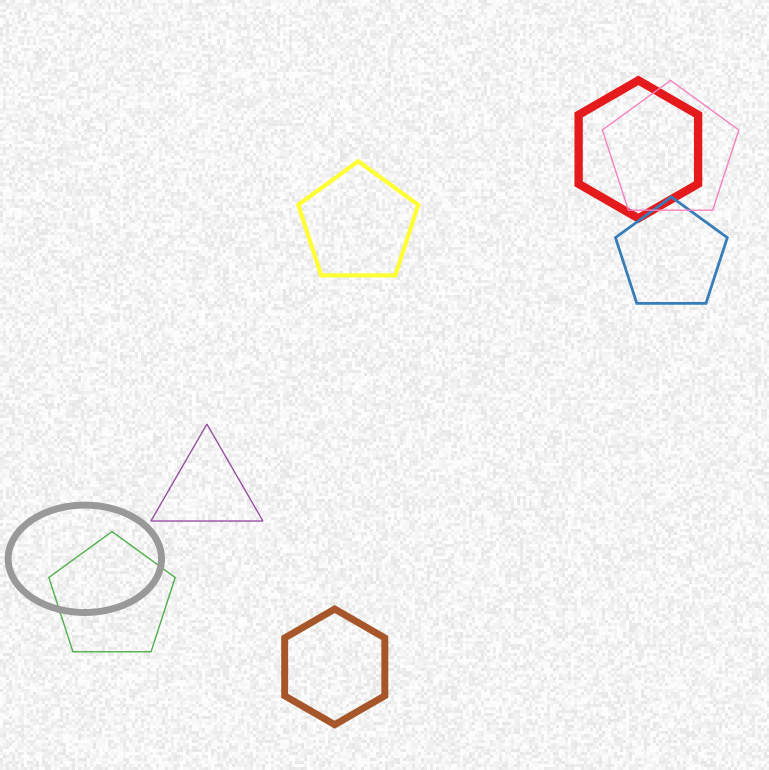[{"shape": "hexagon", "thickness": 3, "radius": 0.45, "center": [0.829, 0.806]}, {"shape": "pentagon", "thickness": 1, "radius": 0.38, "center": [0.872, 0.668]}, {"shape": "pentagon", "thickness": 0.5, "radius": 0.43, "center": [0.145, 0.223]}, {"shape": "triangle", "thickness": 0.5, "radius": 0.42, "center": [0.269, 0.365]}, {"shape": "pentagon", "thickness": 1.5, "radius": 0.41, "center": [0.465, 0.709]}, {"shape": "hexagon", "thickness": 2.5, "radius": 0.38, "center": [0.435, 0.134]}, {"shape": "pentagon", "thickness": 0.5, "radius": 0.47, "center": [0.871, 0.802]}, {"shape": "oval", "thickness": 2.5, "radius": 0.5, "center": [0.11, 0.274]}]